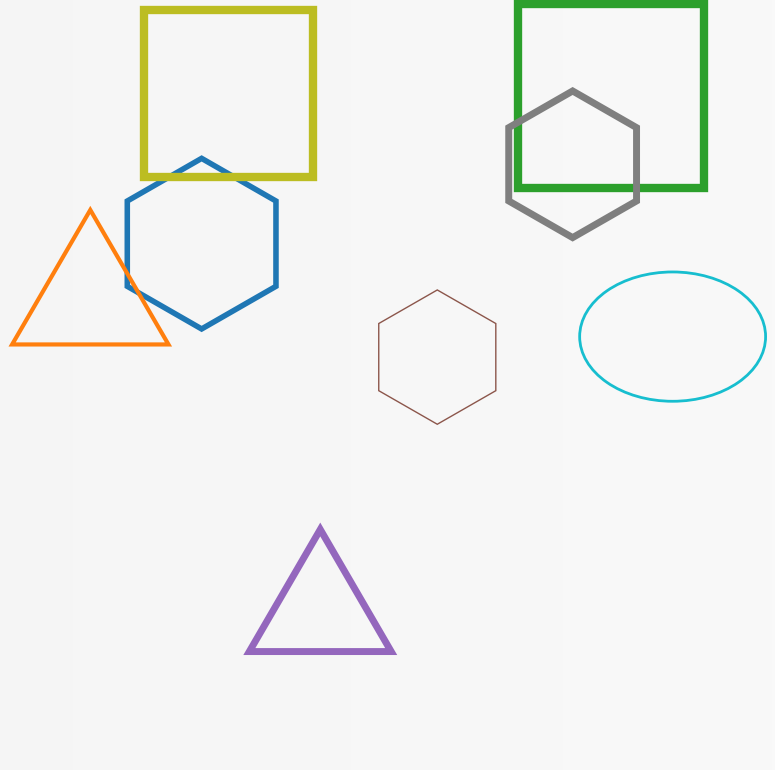[{"shape": "hexagon", "thickness": 2, "radius": 0.55, "center": [0.26, 0.684]}, {"shape": "triangle", "thickness": 1.5, "radius": 0.58, "center": [0.117, 0.611]}, {"shape": "square", "thickness": 3, "radius": 0.6, "center": [0.788, 0.875]}, {"shape": "triangle", "thickness": 2.5, "radius": 0.53, "center": [0.413, 0.207]}, {"shape": "hexagon", "thickness": 0.5, "radius": 0.44, "center": [0.564, 0.536]}, {"shape": "hexagon", "thickness": 2.5, "radius": 0.48, "center": [0.739, 0.787]}, {"shape": "square", "thickness": 3, "radius": 0.54, "center": [0.295, 0.879]}, {"shape": "oval", "thickness": 1, "radius": 0.6, "center": [0.868, 0.563]}]